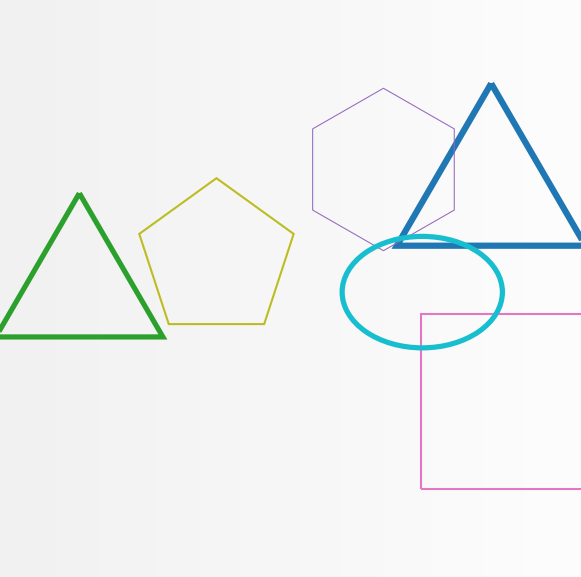[{"shape": "triangle", "thickness": 3, "radius": 0.94, "center": [0.845, 0.667]}, {"shape": "triangle", "thickness": 2.5, "radius": 0.83, "center": [0.137, 0.499]}, {"shape": "hexagon", "thickness": 0.5, "radius": 0.7, "center": [0.66, 0.706]}, {"shape": "square", "thickness": 1, "radius": 0.76, "center": [0.876, 0.304]}, {"shape": "pentagon", "thickness": 1, "radius": 0.7, "center": [0.372, 0.551]}, {"shape": "oval", "thickness": 2.5, "radius": 0.69, "center": [0.726, 0.493]}]